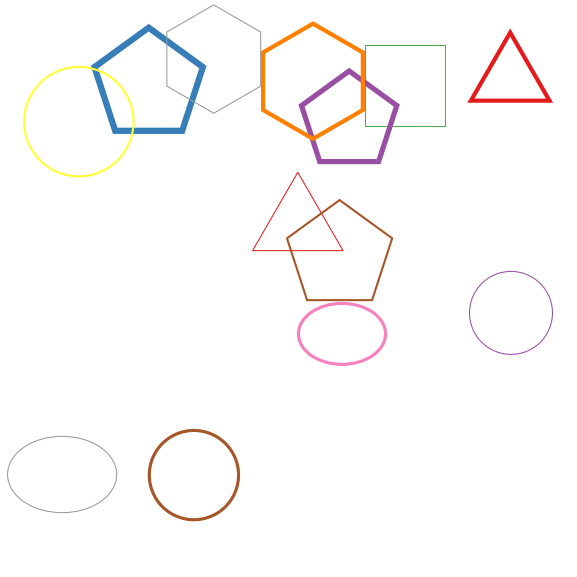[{"shape": "triangle", "thickness": 0.5, "radius": 0.45, "center": [0.516, 0.61]}, {"shape": "triangle", "thickness": 2, "radius": 0.39, "center": [0.883, 0.864]}, {"shape": "pentagon", "thickness": 3, "radius": 0.49, "center": [0.257, 0.852]}, {"shape": "square", "thickness": 0.5, "radius": 0.35, "center": [0.701, 0.851]}, {"shape": "circle", "thickness": 0.5, "radius": 0.36, "center": [0.885, 0.457]}, {"shape": "pentagon", "thickness": 2.5, "radius": 0.43, "center": [0.605, 0.789]}, {"shape": "hexagon", "thickness": 2, "radius": 0.5, "center": [0.542, 0.858]}, {"shape": "circle", "thickness": 1, "radius": 0.47, "center": [0.137, 0.788]}, {"shape": "circle", "thickness": 1.5, "radius": 0.39, "center": [0.336, 0.176]}, {"shape": "pentagon", "thickness": 1, "radius": 0.48, "center": [0.588, 0.557]}, {"shape": "oval", "thickness": 1.5, "radius": 0.38, "center": [0.592, 0.421]}, {"shape": "hexagon", "thickness": 0.5, "radius": 0.47, "center": [0.37, 0.897]}, {"shape": "oval", "thickness": 0.5, "radius": 0.47, "center": [0.108, 0.177]}]